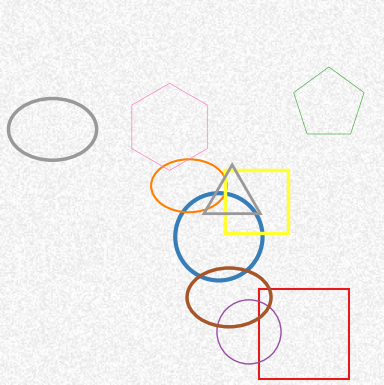[{"shape": "square", "thickness": 1.5, "radius": 0.59, "center": [0.79, 0.132]}, {"shape": "circle", "thickness": 3, "radius": 0.57, "center": [0.569, 0.385]}, {"shape": "pentagon", "thickness": 0.5, "radius": 0.48, "center": [0.854, 0.73]}, {"shape": "circle", "thickness": 1, "radius": 0.42, "center": [0.647, 0.138]}, {"shape": "oval", "thickness": 1.5, "radius": 0.49, "center": [0.491, 0.517]}, {"shape": "square", "thickness": 2.5, "radius": 0.41, "center": [0.666, 0.477]}, {"shape": "oval", "thickness": 2.5, "radius": 0.55, "center": [0.595, 0.228]}, {"shape": "hexagon", "thickness": 0.5, "radius": 0.57, "center": [0.44, 0.671]}, {"shape": "triangle", "thickness": 2, "radius": 0.42, "center": [0.603, 0.487]}, {"shape": "oval", "thickness": 2.5, "radius": 0.57, "center": [0.137, 0.664]}]